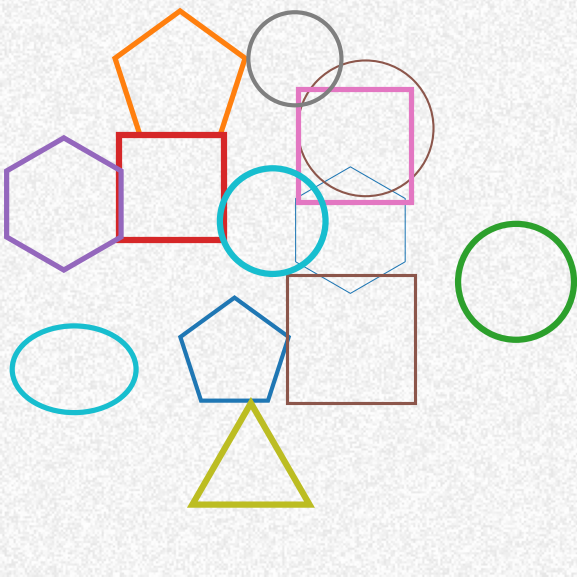[{"shape": "hexagon", "thickness": 0.5, "radius": 0.55, "center": [0.607, 0.601]}, {"shape": "pentagon", "thickness": 2, "radius": 0.49, "center": [0.406, 0.385]}, {"shape": "pentagon", "thickness": 2.5, "radius": 0.59, "center": [0.312, 0.862]}, {"shape": "circle", "thickness": 3, "radius": 0.5, "center": [0.894, 0.511]}, {"shape": "square", "thickness": 3, "radius": 0.46, "center": [0.297, 0.674]}, {"shape": "hexagon", "thickness": 2.5, "radius": 0.57, "center": [0.111, 0.646]}, {"shape": "square", "thickness": 1.5, "radius": 0.56, "center": [0.608, 0.412]}, {"shape": "circle", "thickness": 1, "radius": 0.59, "center": [0.633, 0.777]}, {"shape": "square", "thickness": 2.5, "radius": 0.49, "center": [0.614, 0.748]}, {"shape": "circle", "thickness": 2, "radius": 0.4, "center": [0.511, 0.897]}, {"shape": "triangle", "thickness": 3, "radius": 0.59, "center": [0.434, 0.184]}, {"shape": "oval", "thickness": 2.5, "radius": 0.54, "center": [0.128, 0.36]}, {"shape": "circle", "thickness": 3, "radius": 0.46, "center": [0.472, 0.616]}]